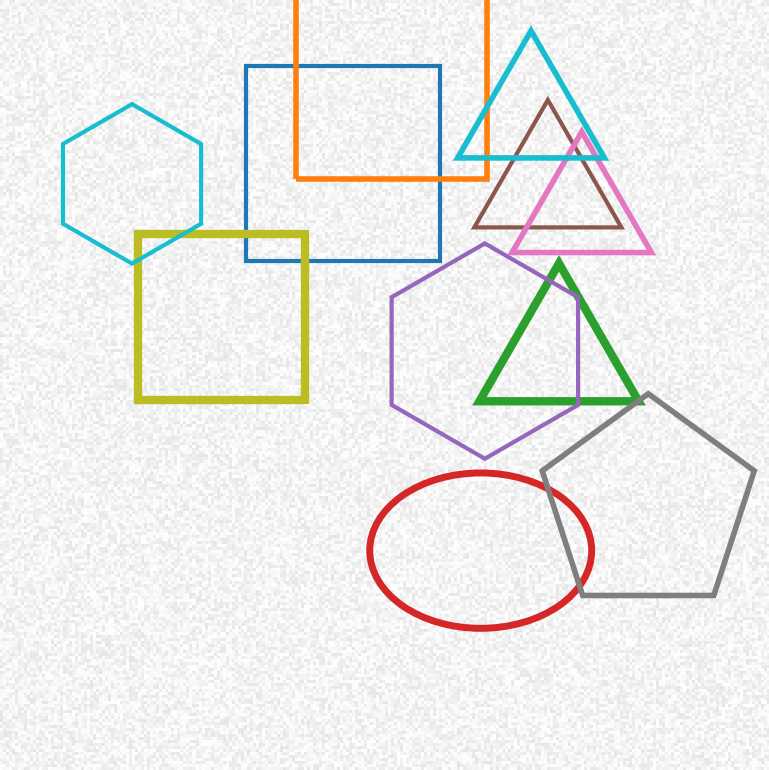[{"shape": "square", "thickness": 1.5, "radius": 0.63, "center": [0.445, 0.788]}, {"shape": "square", "thickness": 2, "radius": 0.62, "center": [0.508, 0.891]}, {"shape": "triangle", "thickness": 3, "radius": 0.6, "center": [0.726, 0.539]}, {"shape": "oval", "thickness": 2.5, "radius": 0.72, "center": [0.624, 0.285]}, {"shape": "hexagon", "thickness": 1.5, "radius": 0.7, "center": [0.63, 0.544]}, {"shape": "triangle", "thickness": 1.5, "radius": 0.55, "center": [0.711, 0.76]}, {"shape": "triangle", "thickness": 2, "radius": 0.52, "center": [0.755, 0.724]}, {"shape": "pentagon", "thickness": 2, "radius": 0.72, "center": [0.842, 0.344]}, {"shape": "square", "thickness": 3, "radius": 0.54, "center": [0.288, 0.588]}, {"shape": "triangle", "thickness": 2, "radius": 0.55, "center": [0.69, 0.85]}, {"shape": "hexagon", "thickness": 1.5, "radius": 0.52, "center": [0.172, 0.761]}]